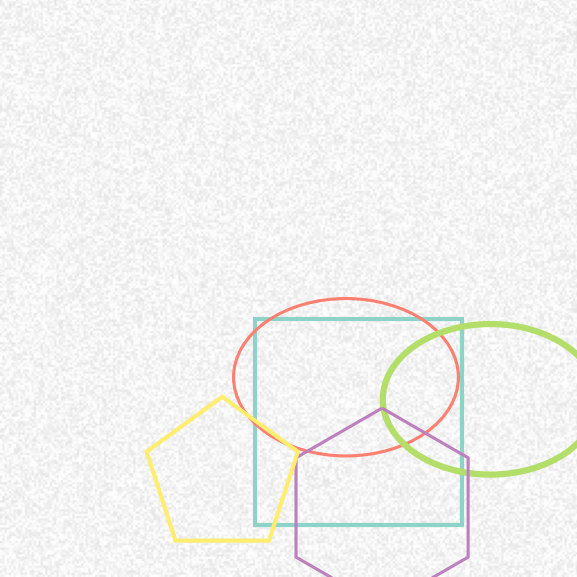[{"shape": "square", "thickness": 2, "radius": 0.89, "center": [0.621, 0.268]}, {"shape": "oval", "thickness": 1.5, "radius": 0.97, "center": [0.599, 0.346]}, {"shape": "oval", "thickness": 3, "radius": 0.93, "center": [0.849, 0.308]}, {"shape": "hexagon", "thickness": 1.5, "radius": 0.86, "center": [0.662, 0.12]}, {"shape": "pentagon", "thickness": 2, "radius": 0.69, "center": [0.385, 0.174]}]